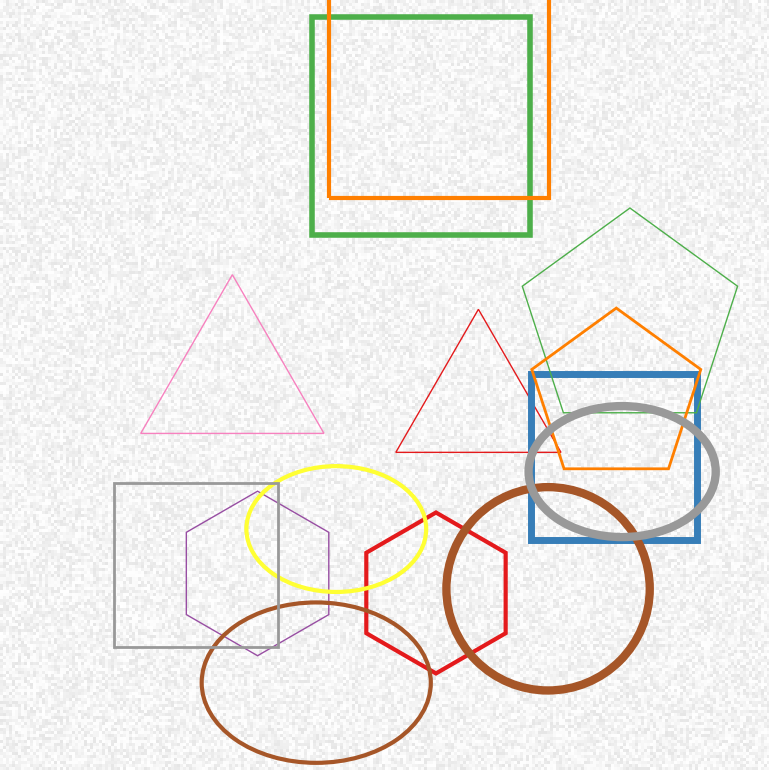[{"shape": "triangle", "thickness": 0.5, "radius": 0.62, "center": [0.621, 0.474]}, {"shape": "hexagon", "thickness": 1.5, "radius": 0.52, "center": [0.566, 0.23]}, {"shape": "square", "thickness": 2.5, "radius": 0.54, "center": [0.797, 0.407]}, {"shape": "pentagon", "thickness": 0.5, "radius": 0.73, "center": [0.818, 0.583]}, {"shape": "square", "thickness": 2, "radius": 0.71, "center": [0.547, 0.836]}, {"shape": "hexagon", "thickness": 0.5, "radius": 0.53, "center": [0.334, 0.255]}, {"shape": "pentagon", "thickness": 1, "radius": 0.58, "center": [0.8, 0.485]}, {"shape": "square", "thickness": 1.5, "radius": 0.71, "center": [0.57, 0.886]}, {"shape": "oval", "thickness": 1.5, "radius": 0.58, "center": [0.437, 0.313]}, {"shape": "circle", "thickness": 3, "radius": 0.66, "center": [0.712, 0.235]}, {"shape": "oval", "thickness": 1.5, "radius": 0.74, "center": [0.411, 0.113]}, {"shape": "triangle", "thickness": 0.5, "radius": 0.69, "center": [0.302, 0.506]}, {"shape": "square", "thickness": 1, "radius": 0.53, "center": [0.254, 0.266]}, {"shape": "oval", "thickness": 3, "radius": 0.61, "center": [0.808, 0.388]}]